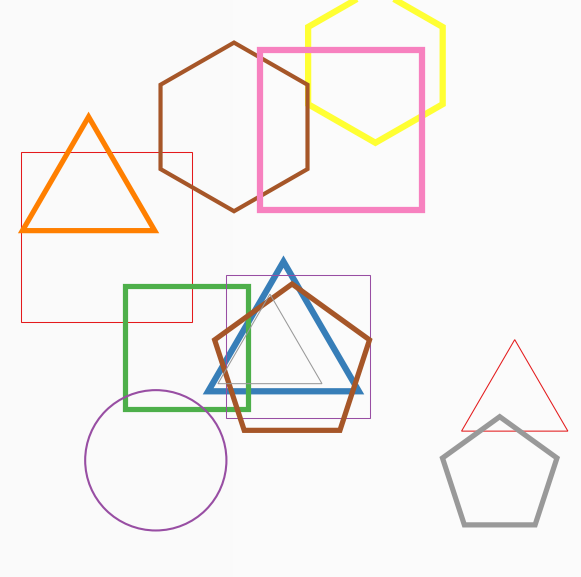[{"shape": "triangle", "thickness": 0.5, "radius": 0.53, "center": [0.886, 0.305]}, {"shape": "square", "thickness": 0.5, "radius": 0.74, "center": [0.183, 0.589]}, {"shape": "triangle", "thickness": 3, "radius": 0.75, "center": [0.488, 0.396]}, {"shape": "square", "thickness": 2.5, "radius": 0.53, "center": [0.321, 0.397]}, {"shape": "circle", "thickness": 1, "radius": 0.61, "center": [0.268, 0.202]}, {"shape": "square", "thickness": 0.5, "radius": 0.62, "center": [0.513, 0.398]}, {"shape": "triangle", "thickness": 2.5, "radius": 0.66, "center": [0.152, 0.665]}, {"shape": "hexagon", "thickness": 3, "radius": 0.67, "center": [0.646, 0.886]}, {"shape": "pentagon", "thickness": 2.5, "radius": 0.7, "center": [0.502, 0.367]}, {"shape": "hexagon", "thickness": 2, "radius": 0.73, "center": [0.403, 0.779]}, {"shape": "square", "thickness": 3, "radius": 0.69, "center": [0.587, 0.774]}, {"shape": "triangle", "thickness": 0.5, "radius": 0.52, "center": [0.464, 0.386]}, {"shape": "pentagon", "thickness": 2.5, "radius": 0.52, "center": [0.86, 0.174]}]